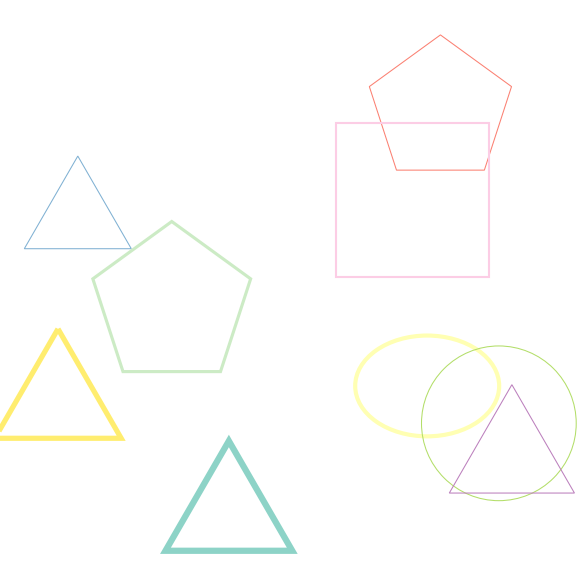[{"shape": "triangle", "thickness": 3, "radius": 0.63, "center": [0.396, 0.109]}, {"shape": "oval", "thickness": 2, "radius": 0.62, "center": [0.74, 0.331]}, {"shape": "pentagon", "thickness": 0.5, "radius": 0.65, "center": [0.763, 0.809]}, {"shape": "triangle", "thickness": 0.5, "radius": 0.53, "center": [0.135, 0.622]}, {"shape": "circle", "thickness": 0.5, "radius": 0.67, "center": [0.864, 0.266]}, {"shape": "square", "thickness": 1, "radius": 0.66, "center": [0.714, 0.653]}, {"shape": "triangle", "thickness": 0.5, "radius": 0.63, "center": [0.886, 0.208]}, {"shape": "pentagon", "thickness": 1.5, "radius": 0.72, "center": [0.297, 0.472]}, {"shape": "triangle", "thickness": 2.5, "radius": 0.63, "center": [0.1, 0.303]}]